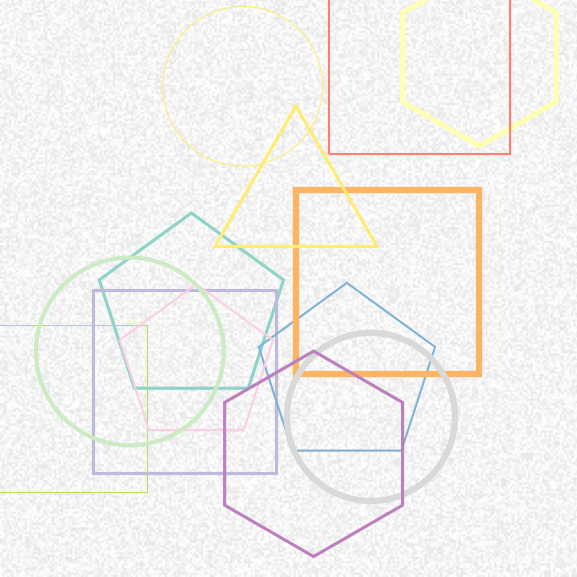[{"shape": "pentagon", "thickness": 1.5, "radius": 0.84, "center": [0.331, 0.463]}, {"shape": "hexagon", "thickness": 2.5, "radius": 0.77, "center": [0.83, 0.9]}, {"shape": "square", "thickness": 1.5, "radius": 0.79, "center": [0.32, 0.338]}, {"shape": "square", "thickness": 1, "radius": 0.78, "center": [0.726, 0.889]}, {"shape": "pentagon", "thickness": 1, "radius": 0.8, "center": [0.601, 0.349]}, {"shape": "square", "thickness": 3, "radius": 0.79, "center": [0.671, 0.511]}, {"shape": "square", "thickness": 0.5, "radius": 0.72, "center": [0.111, 0.292]}, {"shape": "pentagon", "thickness": 1, "radius": 0.7, "center": [0.34, 0.367]}, {"shape": "circle", "thickness": 3, "radius": 0.73, "center": [0.642, 0.277]}, {"shape": "hexagon", "thickness": 1.5, "radius": 0.89, "center": [0.543, 0.213]}, {"shape": "circle", "thickness": 2, "radius": 0.81, "center": [0.225, 0.391]}, {"shape": "triangle", "thickness": 1.5, "radius": 0.81, "center": [0.513, 0.653]}, {"shape": "circle", "thickness": 0.5, "radius": 0.69, "center": [0.42, 0.85]}]